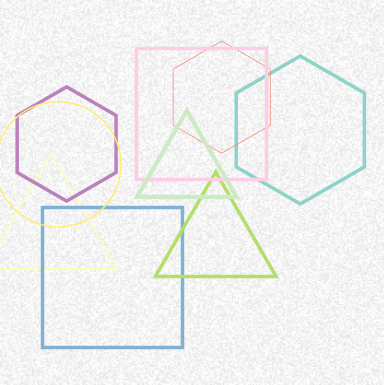[{"shape": "hexagon", "thickness": 2.5, "radius": 0.96, "center": [0.78, 0.662]}, {"shape": "triangle", "thickness": 1, "radius": 1.0, "center": [0.132, 0.402]}, {"shape": "hexagon", "thickness": 0.5, "radius": 0.73, "center": [0.576, 0.748]}, {"shape": "square", "thickness": 2.5, "radius": 0.91, "center": [0.29, 0.281]}, {"shape": "triangle", "thickness": 2.5, "radius": 0.91, "center": [0.56, 0.372]}, {"shape": "square", "thickness": 2.5, "radius": 0.85, "center": [0.522, 0.706]}, {"shape": "hexagon", "thickness": 2.5, "radius": 0.74, "center": [0.173, 0.626]}, {"shape": "triangle", "thickness": 3, "radius": 0.75, "center": [0.485, 0.563]}, {"shape": "circle", "thickness": 1, "radius": 0.81, "center": [0.151, 0.573]}]